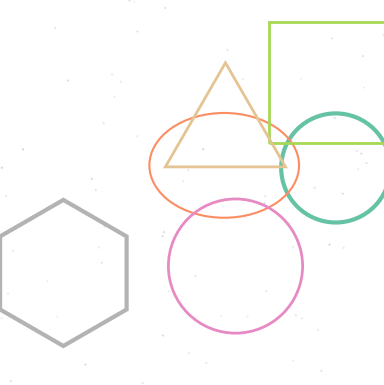[{"shape": "circle", "thickness": 3, "radius": 0.71, "center": [0.872, 0.564]}, {"shape": "oval", "thickness": 1.5, "radius": 0.97, "center": [0.582, 0.571]}, {"shape": "circle", "thickness": 2, "radius": 0.87, "center": [0.612, 0.309]}, {"shape": "square", "thickness": 2, "radius": 0.79, "center": [0.856, 0.786]}, {"shape": "triangle", "thickness": 2, "radius": 0.9, "center": [0.586, 0.657]}, {"shape": "hexagon", "thickness": 3, "radius": 0.95, "center": [0.165, 0.291]}]